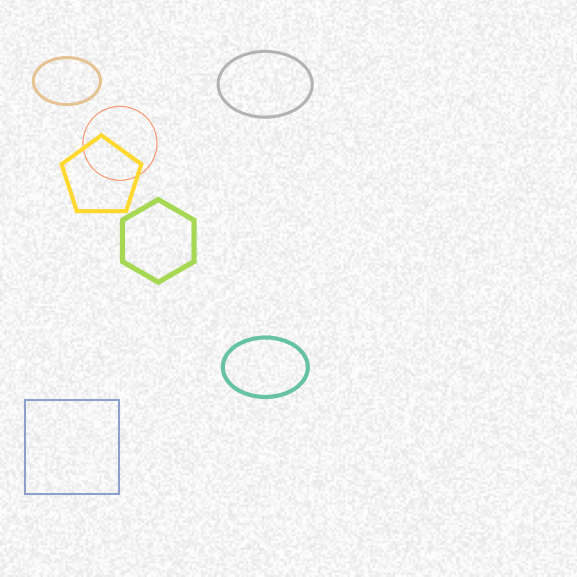[{"shape": "oval", "thickness": 2, "radius": 0.37, "center": [0.459, 0.363]}, {"shape": "circle", "thickness": 0.5, "radius": 0.32, "center": [0.208, 0.751]}, {"shape": "square", "thickness": 1, "radius": 0.4, "center": [0.125, 0.225]}, {"shape": "hexagon", "thickness": 2.5, "radius": 0.36, "center": [0.274, 0.582]}, {"shape": "pentagon", "thickness": 2, "radius": 0.36, "center": [0.176, 0.692]}, {"shape": "oval", "thickness": 1.5, "radius": 0.29, "center": [0.116, 0.859]}, {"shape": "oval", "thickness": 1.5, "radius": 0.41, "center": [0.459, 0.853]}]